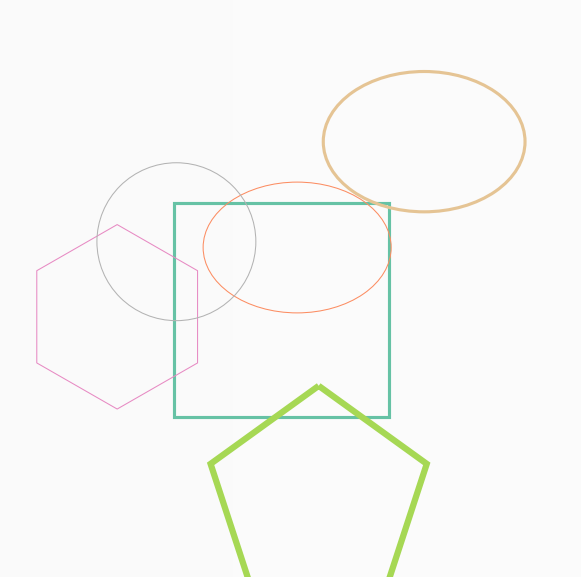[{"shape": "square", "thickness": 1.5, "radius": 0.93, "center": [0.485, 0.462]}, {"shape": "oval", "thickness": 0.5, "radius": 0.81, "center": [0.511, 0.571]}, {"shape": "hexagon", "thickness": 0.5, "radius": 0.8, "center": [0.202, 0.451]}, {"shape": "pentagon", "thickness": 3, "radius": 0.98, "center": [0.548, 0.135]}, {"shape": "oval", "thickness": 1.5, "radius": 0.87, "center": [0.73, 0.754]}, {"shape": "circle", "thickness": 0.5, "radius": 0.68, "center": [0.303, 0.581]}]